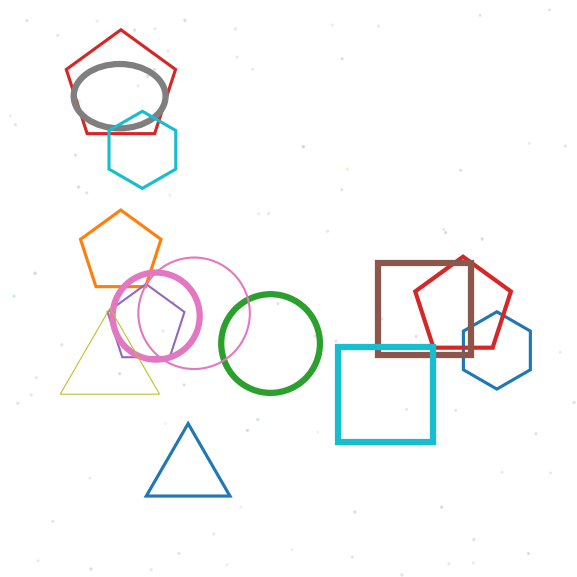[{"shape": "triangle", "thickness": 1.5, "radius": 0.42, "center": [0.326, 0.182]}, {"shape": "hexagon", "thickness": 1.5, "radius": 0.33, "center": [0.86, 0.392]}, {"shape": "pentagon", "thickness": 1.5, "radius": 0.37, "center": [0.209, 0.562]}, {"shape": "circle", "thickness": 3, "radius": 0.43, "center": [0.469, 0.404]}, {"shape": "pentagon", "thickness": 2, "radius": 0.44, "center": [0.802, 0.468]}, {"shape": "pentagon", "thickness": 1.5, "radius": 0.5, "center": [0.209, 0.848]}, {"shape": "pentagon", "thickness": 1, "radius": 0.35, "center": [0.253, 0.437]}, {"shape": "square", "thickness": 3, "radius": 0.4, "center": [0.735, 0.464]}, {"shape": "circle", "thickness": 3, "radius": 0.38, "center": [0.27, 0.452]}, {"shape": "circle", "thickness": 1, "radius": 0.48, "center": [0.336, 0.457]}, {"shape": "oval", "thickness": 3, "radius": 0.4, "center": [0.207, 0.833]}, {"shape": "triangle", "thickness": 0.5, "radius": 0.5, "center": [0.19, 0.366]}, {"shape": "hexagon", "thickness": 1.5, "radius": 0.33, "center": [0.247, 0.74]}, {"shape": "square", "thickness": 3, "radius": 0.41, "center": [0.667, 0.316]}]